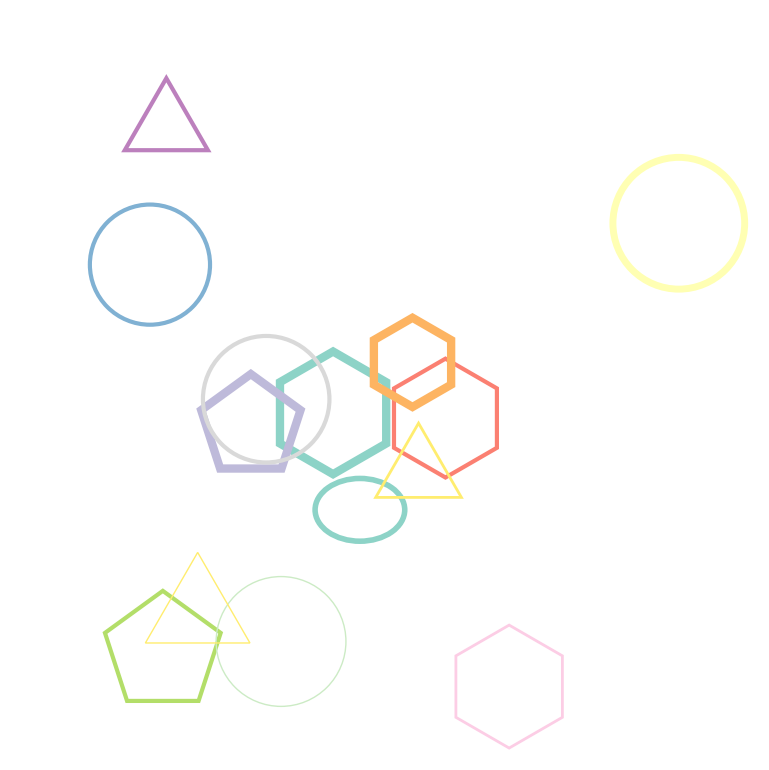[{"shape": "oval", "thickness": 2, "radius": 0.29, "center": [0.467, 0.338]}, {"shape": "hexagon", "thickness": 3, "radius": 0.4, "center": [0.433, 0.464]}, {"shape": "circle", "thickness": 2.5, "radius": 0.43, "center": [0.882, 0.71]}, {"shape": "pentagon", "thickness": 3, "radius": 0.34, "center": [0.326, 0.446]}, {"shape": "hexagon", "thickness": 1.5, "radius": 0.39, "center": [0.579, 0.457]}, {"shape": "circle", "thickness": 1.5, "radius": 0.39, "center": [0.195, 0.656]}, {"shape": "hexagon", "thickness": 3, "radius": 0.29, "center": [0.536, 0.529]}, {"shape": "pentagon", "thickness": 1.5, "radius": 0.4, "center": [0.211, 0.154]}, {"shape": "hexagon", "thickness": 1, "radius": 0.4, "center": [0.661, 0.108]}, {"shape": "circle", "thickness": 1.5, "radius": 0.41, "center": [0.346, 0.482]}, {"shape": "triangle", "thickness": 1.5, "radius": 0.31, "center": [0.216, 0.836]}, {"shape": "circle", "thickness": 0.5, "radius": 0.42, "center": [0.365, 0.167]}, {"shape": "triangle", "thickness": 0.5, "radius": 0.39, "center": [0.257, 0.204]}, {"shape": "triangle", "thickness": 1, "radius": 0.32, "center": [0.544, 0.386]}]